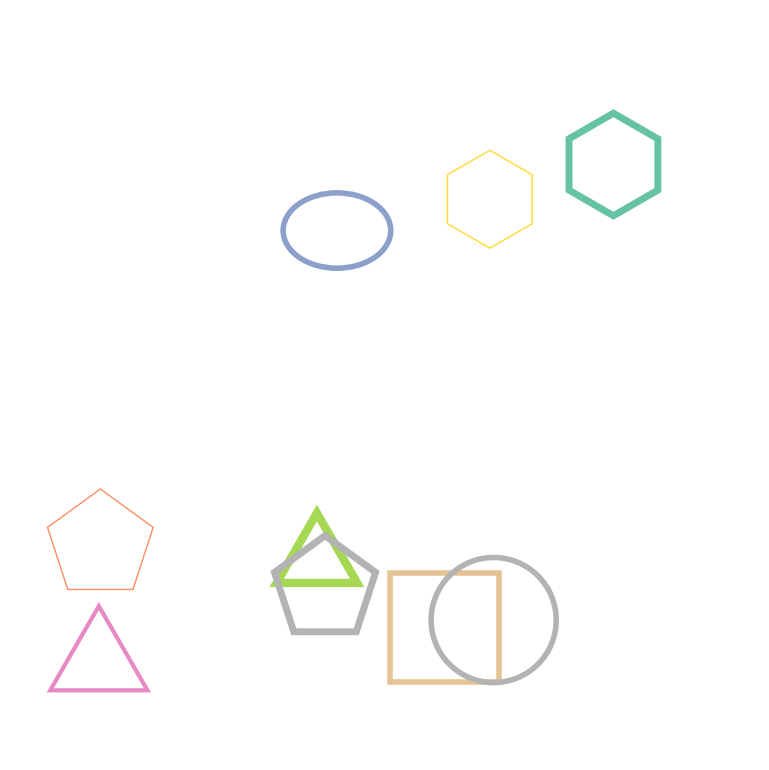[{"shape": "hexagon", "thickness": 2.5, "radius": 0.33, "center": [0.797, 0.786]}, {"shape": "pentagon", "thickness": 0.5, "radius": 0.36, "center": [0.13, 0.293]}, {"shape": "oval", "thickness": 2, "radius": 0.35, "center": [0.438, 0.701]}, {"shape": "triangle", "thickness": 1.5, "radius": 0.36, "center": [0.128, 0.14]}, {"shape": "triangle", "thickness": 3, "radius": 0.3, "center": [0.412, 0.273]}, {"shape": "hexagon", "thickness": 0.5, "radius": 0.32, "center": [0.636, 0.741]}, {"shape": "square", "thickness": 2, "radius": 0.35, "center": [0.577, 0.185]}, {"shape": "circle", "thickness": 2, "radius": 0.41, "center": [0.641, 0.195]}, {"shape": "pentagon", "thickness": 2.5, "radius": 0.34, "center": [0.422, 0.235]}]